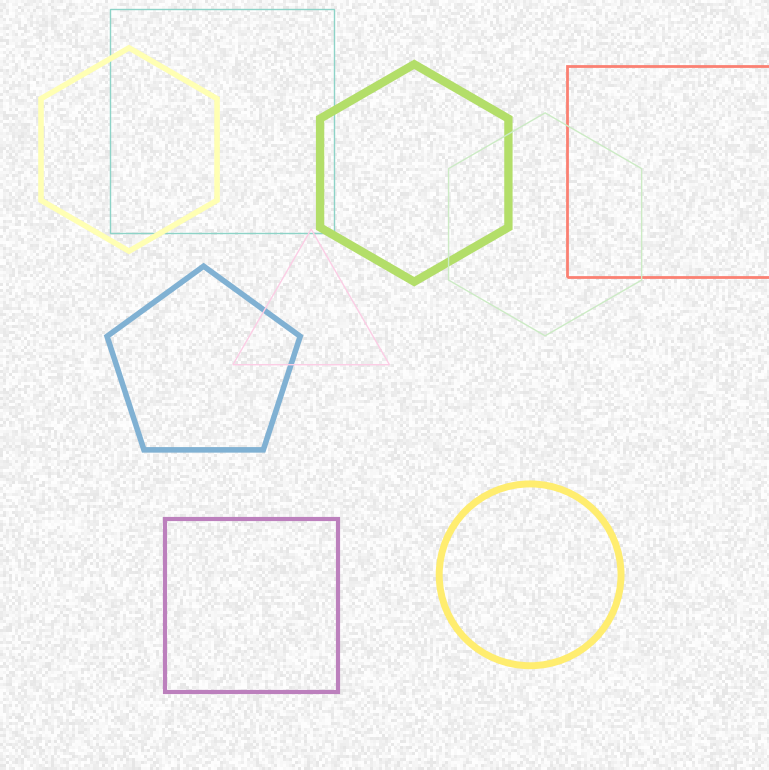[{"shape": "square", "thickness": 0.5, "radius": 0.73, "center": [0.289, 0.843]}, {"shape": "hexagon", "thickness": 2, "radius": 0.66, "center": [0.168, 0.806]}, {"shape": "square", "thickness": 1, "radius": 0.69, "center": [0.873, 0.777]}, {"shape": "pentagon", "thickness": 2, "radius": 0.66, "center": [0.264, 0.522]}, {"shape": "hexagon", "thickness": 3, "radius": 0.71, "center": [0.538, 0.775]}, {"shape": "triangle", "thickness": 0.5, "radius": 0.59, "center": [0.404, 0.585]}, {"shape": "square", "thickness": 1.5, "radius": 0.56, "center": [0.326, 0.213]}, {"shape": "hexagon", "thickness": 0.5, "radius": 0.72, "center": [0.708, 0.709]}, {"shape": "circle", "thickness": 2.5, "radius": 0.59, "center": [0.688, 0.253]}]